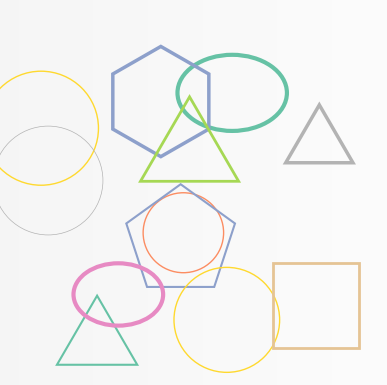[{"shape": "oval", "thickness": 3, "radius": 0.71, "center": [0.599, 0.759]}, {"shape": "triangle", "thickness": 1.5, "radius": 0.6, "center": [0.251, 0.112]}, {"shape": "circle", "thickness": 1, "radius": 0.52, "center": [0.473, 0.396]}, {"shape": "hexagon", "thickness": 2.5, "radius": 0.72, "center": [0.415, 0.736]}, {"shape": "pentagon", "thickness": 1.5, "radius": 0.74, "center": [0.466, 0.374]}, {"shape": "oval", "thickness": 3, "radius": 0.58, "center": [0.305, 0.235]}, {"shape": "triangle", "thickness": 2, "radius": 0.73, "center": [0.489, 0.602]}, {"shape": "circle", "thickness": 1, "radius": 0.74, "center": [0.106, 0.667]}, {"shape": "circle", "thickness": 1, "radius": 0.68, "center": [0.585, 0.169]}, {"shape": "square", "thickness": 2, "radius": 0.55, "center": [0.815, 0.207]}, {"shape": "triangle", "thickness": 2.5, "radius": 0.5, "center": [0.824, 0.627]}, {"shape": "circle", "thickness": 0.5, "radius": 0.71, "center": [0.124, 0.531]}]